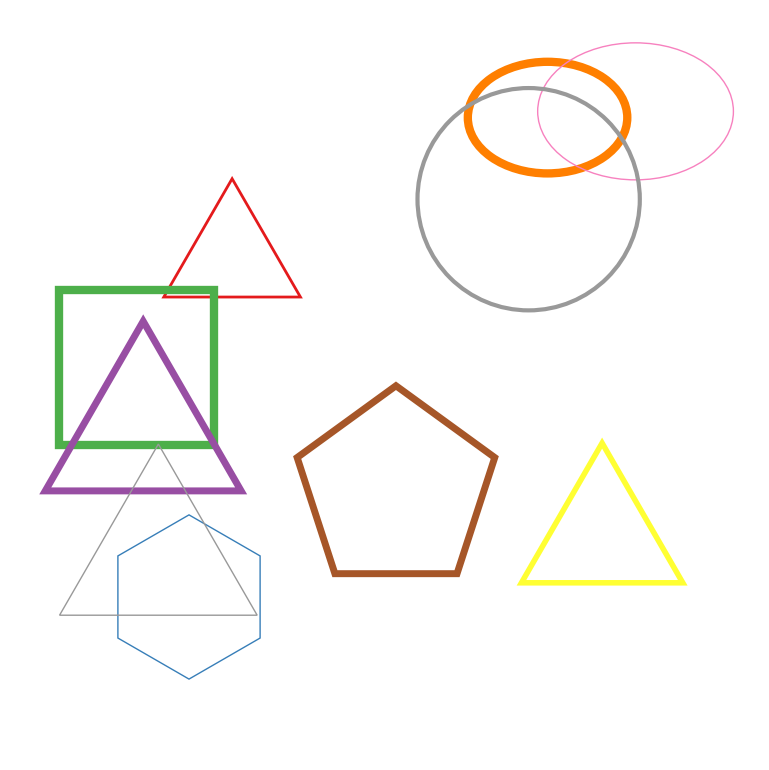[{"shape": "triangle", "thickness": 1, "radius": 0.51, "center": [0.301, 0.665]}, {"shape": "hexagon", "thickness": 0.5, "radius": 0.53, "center": [0.245, 0.225]}, {"shape": "square", "thickness": 3, "radius": 0.5, "center": [0.177, 0.523]}, {"shape": "triangle", "thickness": 2.5, "radius": 0.73, "center": [0.186, 0.436]}, {"shape": "oval", "thickness": 3, "radius": 0.52, "center": [0.711, 0.847]}, {"shape": "triangle", "thickness": 2, "radius": 0.6, "center": [0.782, 0.304]}, {"shape": "pentagon", "thickness": 2.5, "radius": 0.67, "center": [0.514, 0.364]}, {"shape": "oval", "thickness": 0.5, "radius": 0.64, "center": [0.825, 0.855]}, {"shape": "circle", "thickness": 1.5, "radius": 0.72, "center": [0.687, 0.741]}, {"shape": "triangle", "thickness": 0.5, "radius": 0.74, "center": [0.206, 0.275]}]